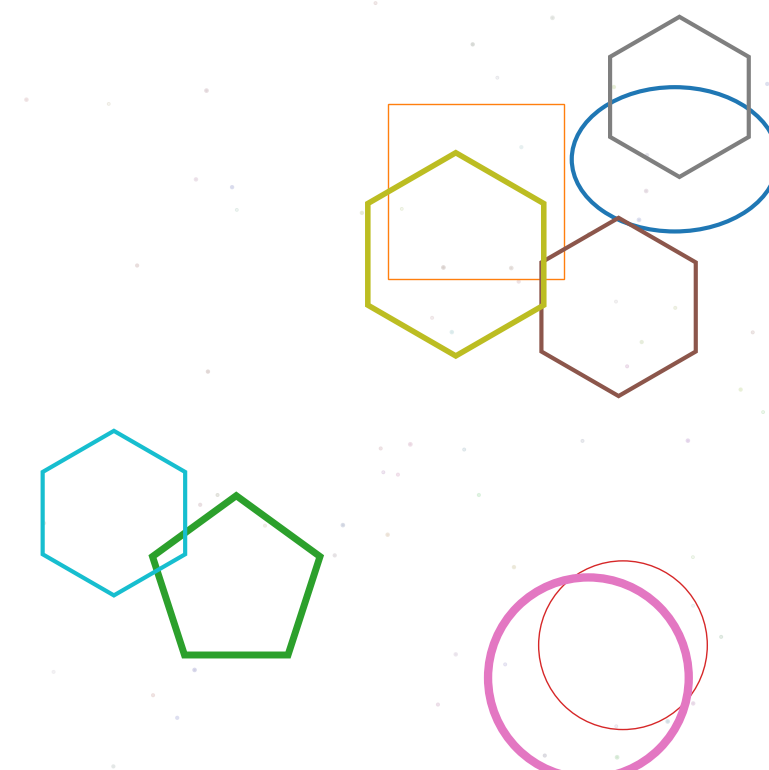[{"shape": "oval", "thickness": 1.5, "radius": 0.67, "center": [0.876, 0.793]}, {"shape": "square", "thickness": 0.5, "radius": 0.57, "center": [0.618, 0.752]}, {"shape": "pentagon", "thickness": 2.5, "radius": 0.57, "center": [0.307, 0.242]}, {"shape": "circle", "thickness": 0.5, "radius": 0.55, "center": [0.809, 0.162]}, {"shape": "hexagon", "thickness": 1.5, "radius": 0.58, "center": [0.803, 0.601]}, {"shape": "circle", "thickness": 3, "radius": 0.65, "center": [0.764, 0.12]}, {"shape": "hexagon", "thickness": 1.5, "radius": 0.52, "center": [0.882, 0.874]}, {"shape": "hexagon", "thickness": 2, "radius": 0.66, "center": [0.592, 0.67]}, {"shape": "hexagon", "thickness": 1.5, "radius": 0.53, "center": [0.148, 0.334]}]